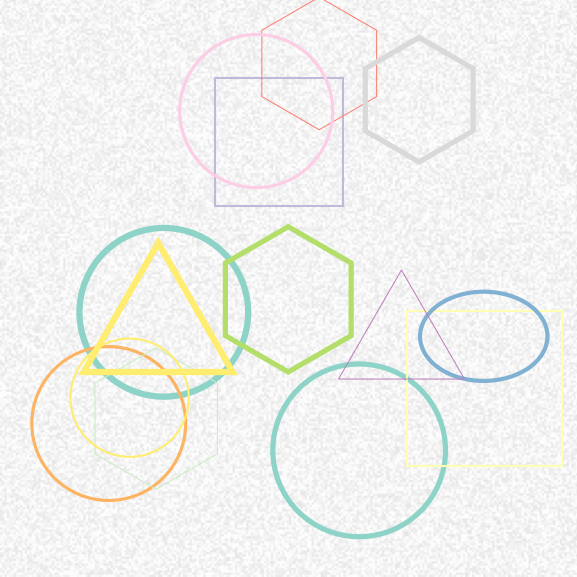[{"shape": "circle", "thickness": 3, "radius": 0.73, "center": [0.284, 0.458]}, {"shape": "circle", "thickness": 2.5, "radius": 0.75, "center": [0.622, 0.219]}, {"shape": "square", "thickness": 1, "radius": 0.67, "center": [0.84, 0.326]}, {"shape": "square", "thickness": 1, "radius": 0.55, "center": [0.484, 0.754]}, {"shape": "hexagon", "thickness": 0.5, "radius": 0.57, "center": [0.553, 0.889]}, {"shape": "oval", "thickness": 2, "radius": 0.55, "center": [0.838, 0.417]}, {"shape": "circle", "thickness": 1.5, "radius": 0.67, "center": [0.188, 0.266]}, {"shape": "hexagon", "thickness": 2.5, "radius": 0.63, "center": [0.499, 0.481]}, {"shape": "circle", "thickness": 1.5, "radius": 0.66, "center": [0.444, 0.807]}, {"shape": "hexagon", "thickness": 2.5, "radius": 0.54, "center": [0.726, 0.826]}, {"shape": "triangle", "thickness": 0.5, "radius": 0.63, "center": [0.695, 0.406]}, {"shape": "hexagon", "thickness": 0.5, "radius": 0.61, "center": [0.27, 0.275]}, {"shape": "triangle", "thickness": 3, "radius": 0.74, "center": [0.274, 0.429]}, {"shape": "circle", "thickness": 1, "radius": 0.51, "center": [0.224, 0.31]}]